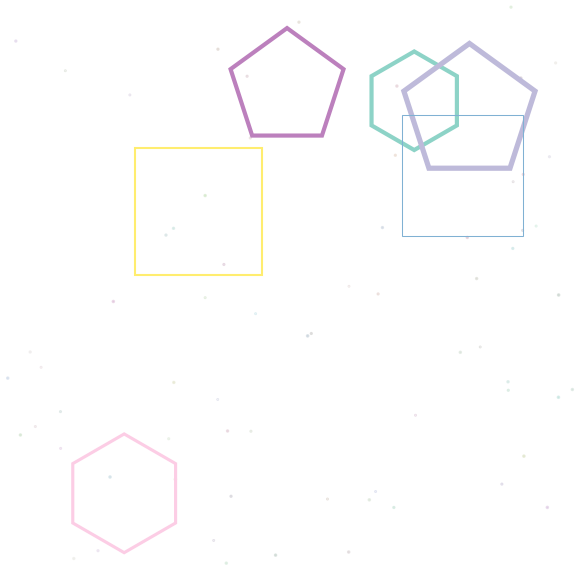[{"shape": "hexagon", "thickness": 2, "radius": 0.43, "center": [0.717, 0.825]}, {"shape": "pentagon", "thickness": 2.5, "radius": 0.6, "center": [0.813, 0.804]}, {"shape": "square", "thickness": 0.5, "radius": 0.53, "center": [0.801, 0.695]}, {"shape": "hexagon", "thickness": 1.5, "radius": 0.51, "center": [0.215, 0.145]}, {"shape": "pentagon", "thickness": 2, "radius": 0.51, "center": [0.497, 0.848]}, {"shape": "square", "thickness": 1, "radius": 0.55, "center": [0.344, 0.633]}]